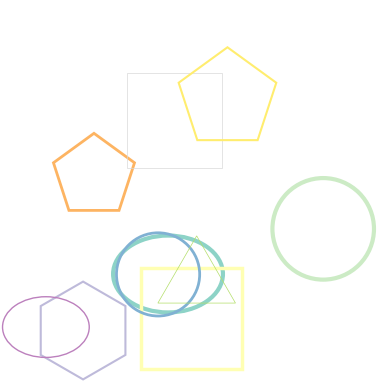[{"shape": "oval", "thickness": 3, "radius": 0.71, "center": [0.436, 0.288]}, {"shape": "square", "thickness": 2.5, "radius": 0.66, "center": [0.498, 0.172]}, {"shape": "hexagon", "thickness": 1.5, "radius": 0.64, "center": [0.216, 0.142]}, {"shape": "circle", "thickness": 2, "radius": 0.54, "center": [0.411, 0.287]}, {"shape": "pentagon", "thickness": 2, "radius": 0.55, "center": [0.244, 0.543]}, {"shape": "triangle", "thickness": 0.5, "radius": 0.58, "center": [0.511, 0.271]}, {"shape": "square", "thickness": 0.5, "radius": 0.62, "center": [0.454, 0.686]}, {"shape": "oval", "thickness": 1, "radius": 0.56, "center": [0.119, 0.15]}, {"shape": "circle", "thickness": 3, "radius": 0.66, "center": [0.839, 0.406]}, {"shape": "pentagon", "thickness": 1.5, "radius": 0.67, "center": [0.591, 0.744]}]